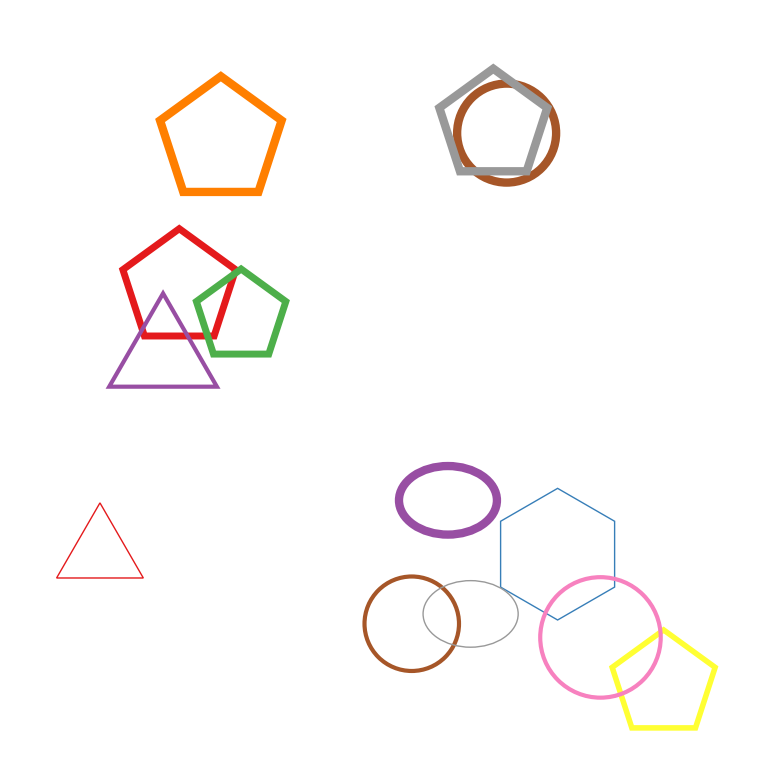[{"shape": "triangle", "thickness": 0.5, "radius": 0.33, "center": [0.13, 0.282]}, {"shape": "pentagon", "thickness": 2.5, "radius": 0.39, "center": [0.233, 0.626]}, {"shape": "hexagon", "thickness": 0.5, "radius": 0.43, "center": [0.724, 0.28]}, {"shape": "pentagon", "thickness": 2.5, "radius": 0.31, "center": [0.313, 0.59]}, {"shape": "oval", "thickness": 3, "radius": 0.32, "center": [0.582, 0.35]}, {"shape": "triangle", "thickness": 1.5, "radius": 0.4, "center": [0.212, 0.538]}, {"shape": "pentagon", "thickness": 3, "radius": 0.42, "center": [0.287, 0.818]}, {"shape": "pentagon", "thickness": 2, "radius": 0.35, "center": [0.862, 0.112]}, {"shape": "circle", "thickness": 3, "radius": 0.32, "center": [0.658, 0.827]}, {"shape": "circle", "thickness": 1.5, "radius": 0.31, "center": [0.535, 0.19]}, {"shape": "circle", "thickness": 1.5, "radius": 0.39, "center": [0.78, 0.172]}, {"shape": "oval", "thickness": 0.5, "radius": 0.31, "center": [0.611, 0.203]}, {"shape": "pentagon", "thickness": 3, "radius": 0.37, "center": [0.641, 0.837]}]